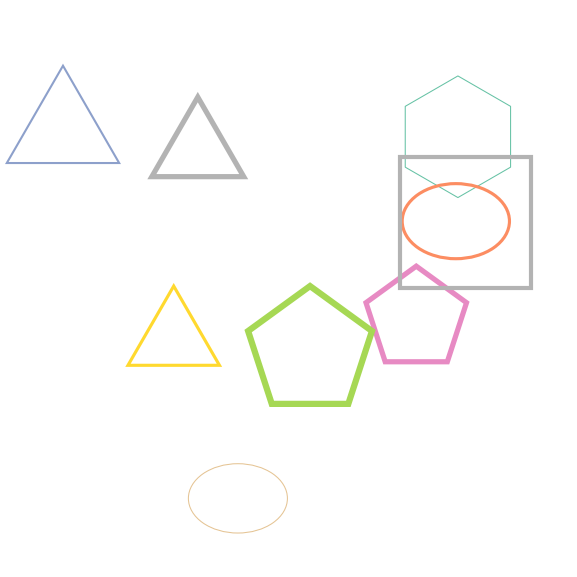[{"shape": "hexagon", "thickness": 0.5, "radius": 0.53, "center": [0.793, 0.762]}, {"shape": "oval", "thickness": 1.5, "radius": 0.46, "center": [0.789, 0.616]}, {"shape": "triangle", "thickness": 1, "radius": 0.56, "center": [0.109, 0.773]}, {"shape": "pentagon", "thickness": 2.5, "radius": 0.46, "center": [0.721, 0.447]}, {"shape": "pentagon", "thickness": 3, "radius": 0.56, "center": [0.537, 0.391]}, {"shape": "triangle", "thickness": 1.5, "radius": 0.46, "center": [0.301, 0.412]}, {"shape": "oval", "thickness": 0.5, "radius": 0.43, "center": [0.412, 0.136]}, {"shape": "triangle", "thickness": 2.5, "radius": 0.46, "center": [0.342, 0.739]}, {"shape": "square", "thickness": 2, "radius": 0.57, "center": [0.806, 0.614]}]